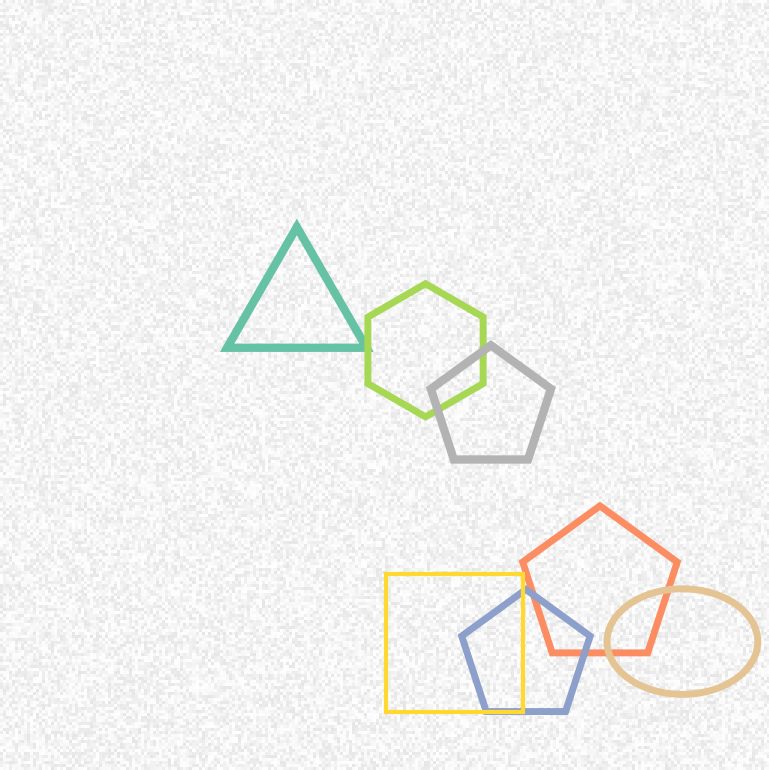[{"shape": "triangle", "thickness": 3, "radius": 0.52, "center": [0.385, 0.601]}, {"shape": "pentagon", "thickness": 2.5, "radius": 0.53, "center": [0.779, 0.237]}, {"shape": "pentagon", "thickness": 2.5, "radius": 0.44, "center": [0.683, 0.147]}, {"shape": "hexagon", "thickness": 2.5, "radius": 0.43, "center": [0.553, 0.545]}, {"shape": "square", "thickness": 1.5, "radius": 0.45, "center": [0.59, 0.165]}, {"shape": "oval", "thickness": 2.5, "radius": 0.49, "center": [0.886, 0.167]}, {"shape": "pentagon", "thickness": 3, "radius": 0.41, "center": [0.638, 0.47]}]